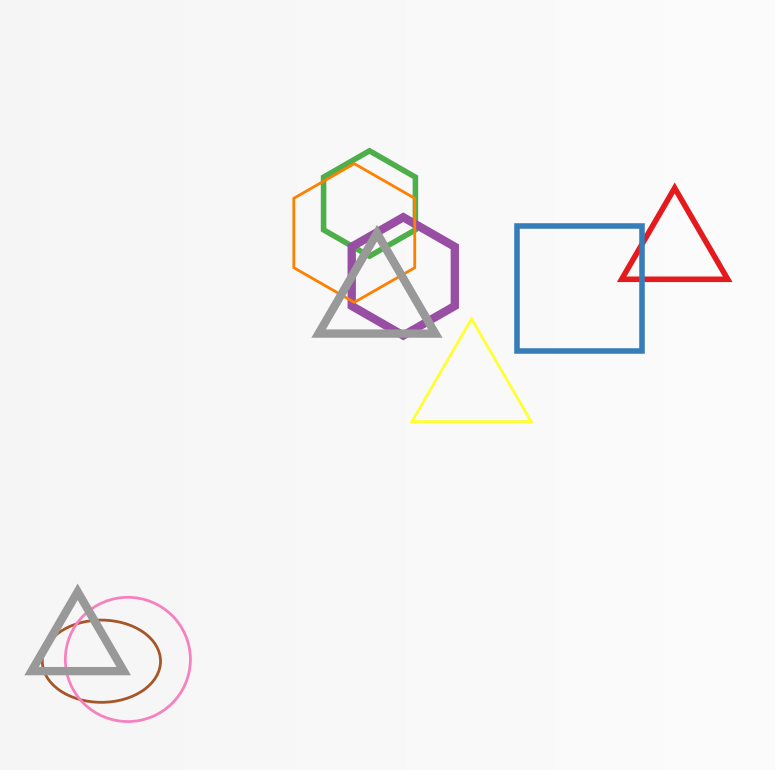[{"shape": "triangle", "thickness": 2, "radius": 0.4, "center": [0.871, 0.677]}, {"shape": "square", "thickness": 2, "radius": 0.4, "center": [0.748, 0.626]}, {"shape": "hexagon", "thickness": 2, "radius": 0.34, "center": [0.477, 0.736]}, {"shape": "hexagon", "thickness": 3, "radius": 0.38, "center": [0.52, 0.641]}, {"shape": "hexagon", "thickness": 1, "radius": 0.45, "center": [0.457, 0.697]}, {"shape": "triangle", "thickness": 1, "radius": 0.44, "center": [0.608, 0.497]}, {"shape": "oval", "thickness": 1, "radius": 0.38, "center": [0.131, 0.141]}, {"shape": "circle", "thickness": 1, "radius": 0.4, "center": [0.165, 0.144]}, {"shape": "triangle", "thickness": 3, "radius": 0.43, "center": [0.486, 0.61]}, {"shape": "triangle", "thickness": 3, "radius": 0.34, "center": [0.1, 0.163]}]